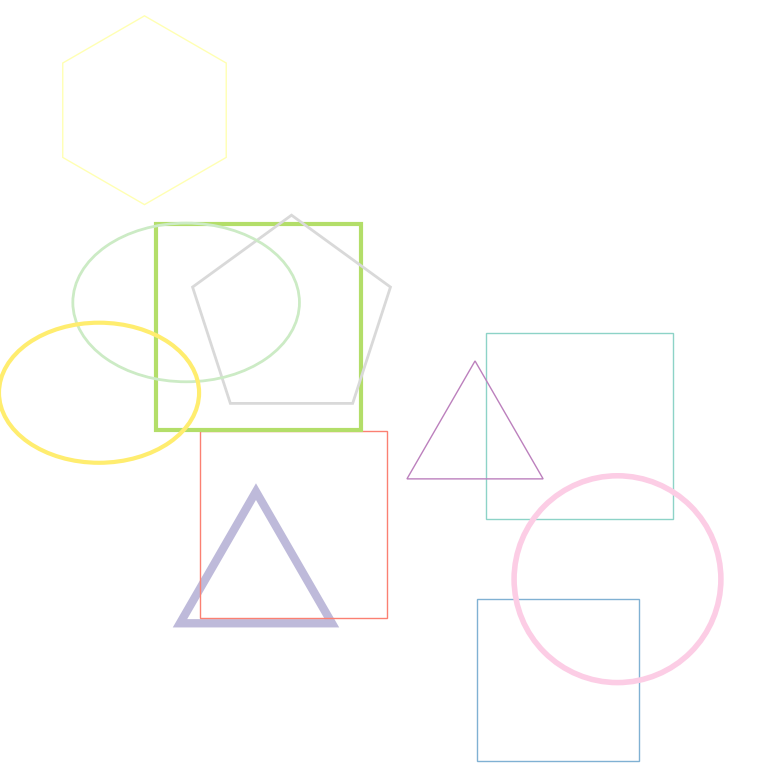[{"shape": "square", "thickness": 0.5, "radius": 0.61, "center": [0.753, 0.447]}, {"shape": "hexagon", "thickness": 0.5, "radius": 0.61, "center": [0.188, 0.857]}, {"shape": "triangle", "thickness": 3, "radius": 0.57, "center": [0.332, 0.248]}, {"shape": "square", "thickness": 0.5, "radius": 0.61, "center": [0.381, 0.319]}, {"shape": "square", "thickness": 0.5, "radius": 0.53, "center": [0.725, 0.117]}, {"shape": "square", "thickness": 1.5, "radius": 0.67, "center": [0.336, 0.576]}, {"shape": "circle", "thickness": 2, "radius": 0.67, "center": [0.802, 0.248]}, {"shape": "pentagon", "thickness": 1, "radius": 0.68, "center": [0.379, 0.585]}, {"shape": "triangle", "thickness": 0.5, "radius": 0.51, "center": [0.617, 0.429]}, {"shape": "oval", "thickness": 1, "radius": 0.74, "center": [0.242, 0.607]}, {"shape": "oval", "thickness": 1.5, "radius": 0.65, "center": [0.129, 0.49]}]